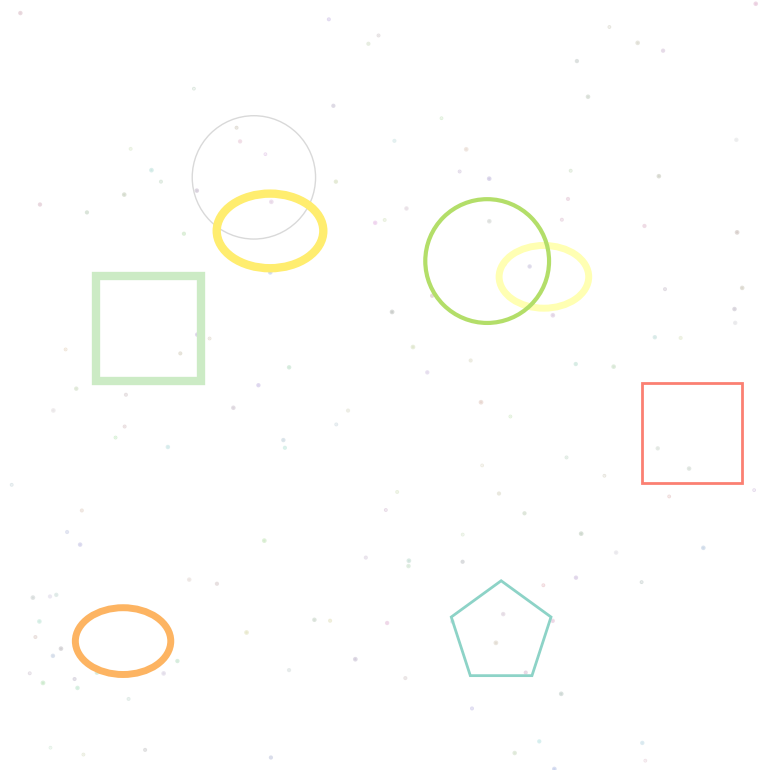[{"shape": "pentagon", "thickness": 1, "radius": 0.34, "center": [0.651, 0.178]}, {"shape": "oval", "thickness": 2.5, "radius": 0.29, "center": [0.706, 0.64]}, {"shape": "square", "thickness": 1, "radius": 0.32, "center": [0.899, 0.438]}, {"shape": "oval", "thickness": 2.5, "radius": 0.31, "center": [0.16, 0.167]}, {"shape": "circle", "thickness": 1.5, "radius": 0.4, "center": [0.633, 0.661]}, {"shape": "circle", "thickness": 0.5, "radius": 0.4, "center": [0.33, 0.77]}, {"shape": "square", "thickness": 3, "radius": 0.34, "center": [0.193, 0.574]}, {"shape": "oval", "thickness": 3, "radius": 0.35, "center": [0.351, 0.7]}]